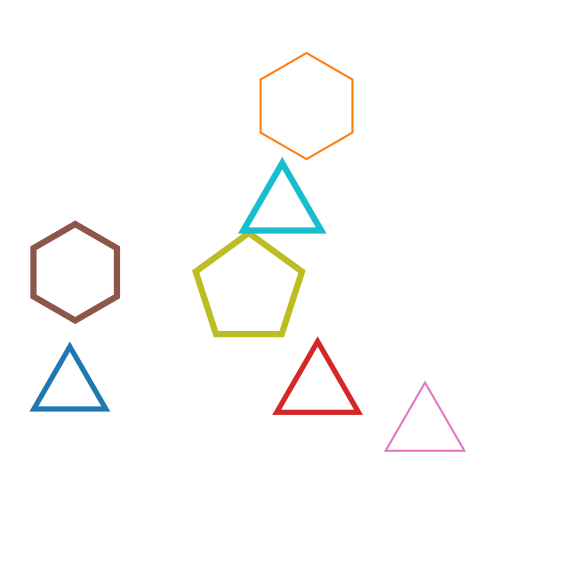[{"shape": "triangle", "thickness": 2.5, "radius": 0.36, "center": [0.121, 0.327]}, {"shape": "hexagon", "thickness": 1, "radius": 0.46, "center": [0.531, 0.815]}, {"shape": "triangle", "thickness": 2.5, "radius": 0.41, "center": [0.55, 0.326]}, {"shape": "hexagon", "thickness": 3, "radius": 0.42, "center": [0.13, 0.528]}, {"shape": "triangle", "thickness": 1, "radius": 0.39, "center": [0.736, 0.258]}, {"shape": "pentagon", "thickness": 3, "radius": 0.48, "center": [0.431, 0.499]}, {"shape": "triangle", "thickness": 3, "radius": 0.39, "center": [0.489, 0.639]}]